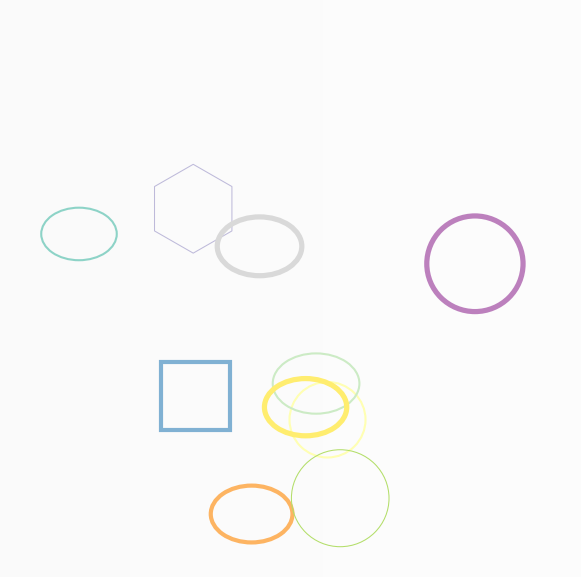[{"shape": "oval", "thickness": 1, "radius": 0.32, "center": [0.136, 0.594]}, {"shape": "circle", "thickness": 1, "radius": 0.33, "center": [0.563, 0.272]}, {"shape": "hexagon", "thickness": 0.5, "radius": 0.38, "center": [0.332, 0.638]}, {"shape": "square", "thickness": 2, "radius": 0.3, "center": [0.336, 0.314]}, {"shape": "oval", "thickness": 2, "radius": 0.35, "center": [0.433, 0.109]}, {"shape": "circle", "thickness": 0.5, "radius": 0.42, "center": [0.585, 0.136]}, {"shape": "oval", "thickness": 2.5, "radius": 0.36, "center": [0.447, 0.573]}, {"shape": "circle", "thickness": 2.5, "radius": 0.41, "center": [0.817, 0.542]}, {"shape": "oval", "thickness": 1, "radius": 0.37, "center": [0.544, 0.335]}, {"shape": "oval", "thickness": 2.5, "radius": 0.35, "center": [0.526, 0.294]}]